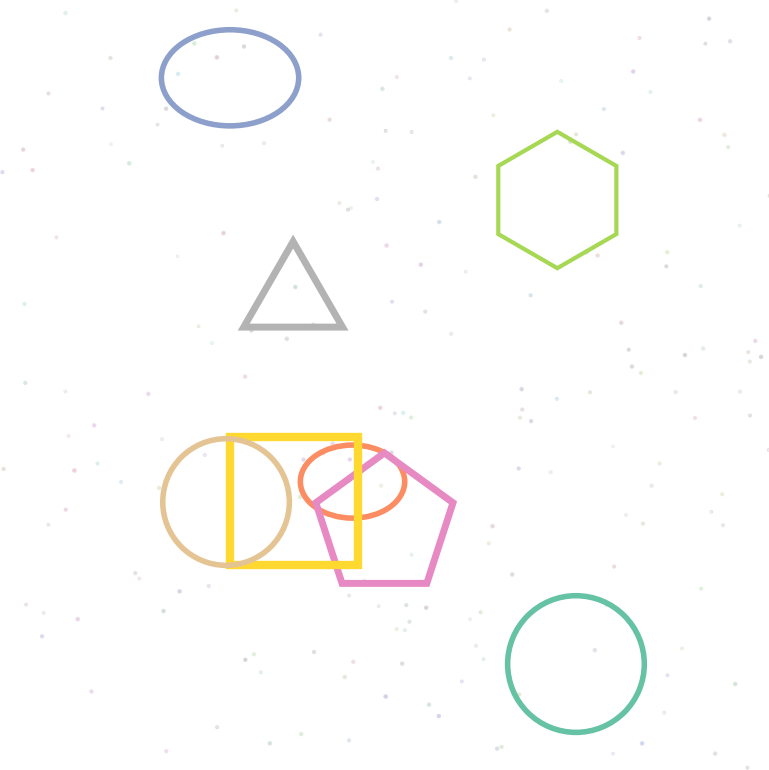[{"shape": "circle", "thickness": 2, "radius": 0.44, "center": [0.748, 0.138]}, {"shape": "oval", "thickness": 2, "radius": 0.34, "center": [0.458, 0.375]}, {"shape": "oval", "thickness": 2, "radius": 0.45, "center": [0.299, 0.899]}, {"shape": "pentagon", "thickness": 2.5, "radius": 0.47, "center": [0.499, 0.318]}, {"shape": "hexagon", "thickness": 1.5, "radius": 0.44, "center": [0.724, 0.74]}, {"shape": "square", "thickness": 3, "radius": 0.42, "center": [0.382, 0.349]}, {"shape": "circle", "thickness": 2, "radius": 0.41, "center": [0.294, 0.348]}, {"shape": "triangle", "thickness": 2.5, "radius": 0.37, "center": [0.381, 0.612]}]